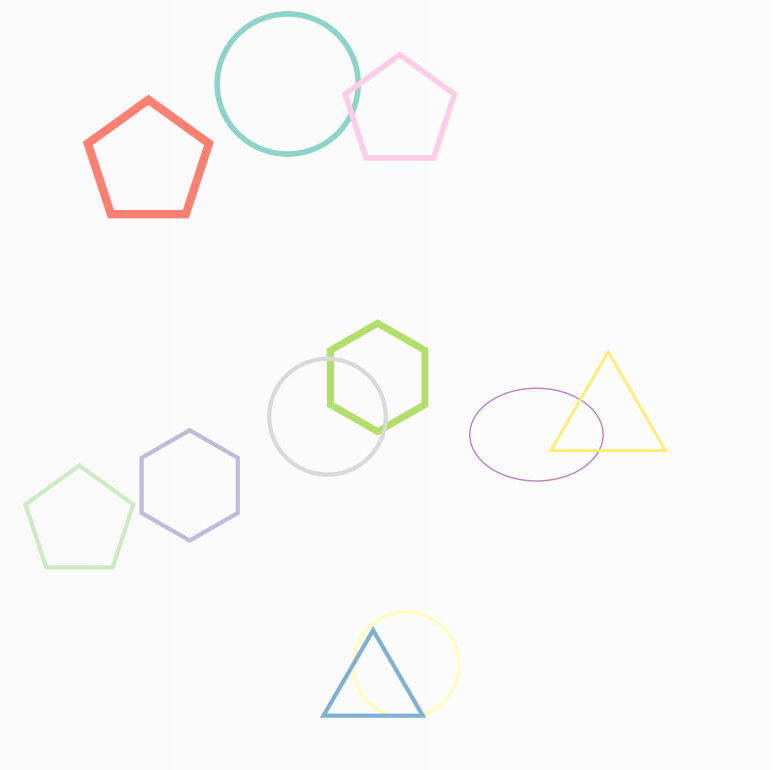[{"shape": "circle", "thickness": 2, "radius": 0.46, "center": [0.371, 0.891]}, {"shape": "circle", "thickness": 1, "radius": 0.34, "center": [0.524, 0.137]}, {"shape": "hexagon", "thickness": 1.5, "radius": 0.36, "center": [0.245, 0.37]}, {"shape": "pentagon", "thickness": 3, "radius": 0.41, "center": [0.191, 0.788]}, {"shape": "triangle", "thickness": 1.5, "radius": 0.37, "center": [0.481, 0.108]}, {"shape": "hexagon", "thickness": 2.5, "radius": 0.35, "center": [0.487, 0.51]}, {"shape": "pentagon", "thickness": 2, "radius": 0.37, "center": [0.516, 0.855]}, {"shape": "circle", "thickness": 1.5, "radius": 0.38, "center": [0.423, 0.459]}, {"shape": "oval", "thickness": 0.5, "radius": 0.43, "center": [0.692, 0.436]}, {"shape": "pentagon", "thickness": 1.5, "radius": 0.37, "center": [0.102, 0.322]}, {"shape": "triangle", "thickness": 1, "radius": 0.43, "center": [0.785, 0.458]}]